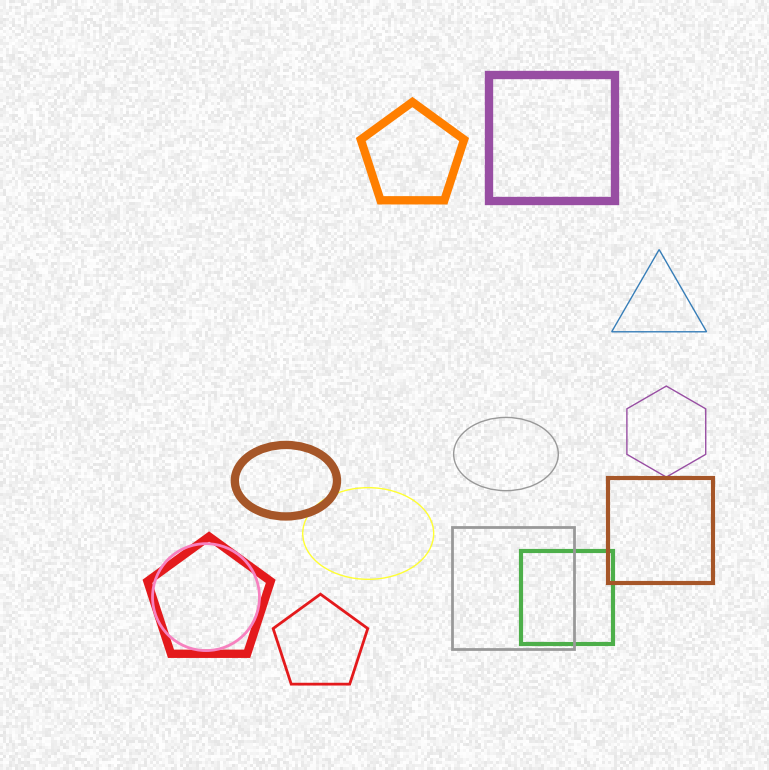[{"shape": "pentagon", "thickness": 3, "radius": 0.42, "center": [0.272, 0.219]}, {"shape": "pentagon", "thickness": 1, "radius": 0.32, "center": [0.416, 0.164]}, {"shape": "triangle", "thickness": 0.5, "radius": 0.36, "center": [0.856, 0.605]}, {"shape": "square", "thickness": 1.5, "radius": 0.3, "center": [0.737, 0.224]}, {"shape": "square", "thickness": 3, "radius": 0.41, "center": [0.717, 0.82]}, {"shape": "hexagon", "thickness": 0.5, "radius": 0.3, "center": [0.865, 0.44]}, {"shape": "pentagon", "thickness": 3, "radius": 0.35, "center": [0.536, 0.797]}, {"shape": "oval", "thickness": 0.5, "radius": 0.43, "center": [0.478, 0.307]}, {"shape": "square", "thickness": 1.5, "radius": 0.34, "center": [0.857, 0.311]}, {"shape": "oval", "thickness": 3, "radius": 0.33, "center": [0.371, 0.376]}, {"shape": "circle", "thickness": 1, "radius": 0.35, "center": [0.268, 0.225]}, {"shape": "square", "thickness": 1, "radius": 0.4, "center": [0.667, 0.236]}, {"shape": "oval", "thickness": 0.5, "radius": 0.34, "center": [0.657, 0.41]}]